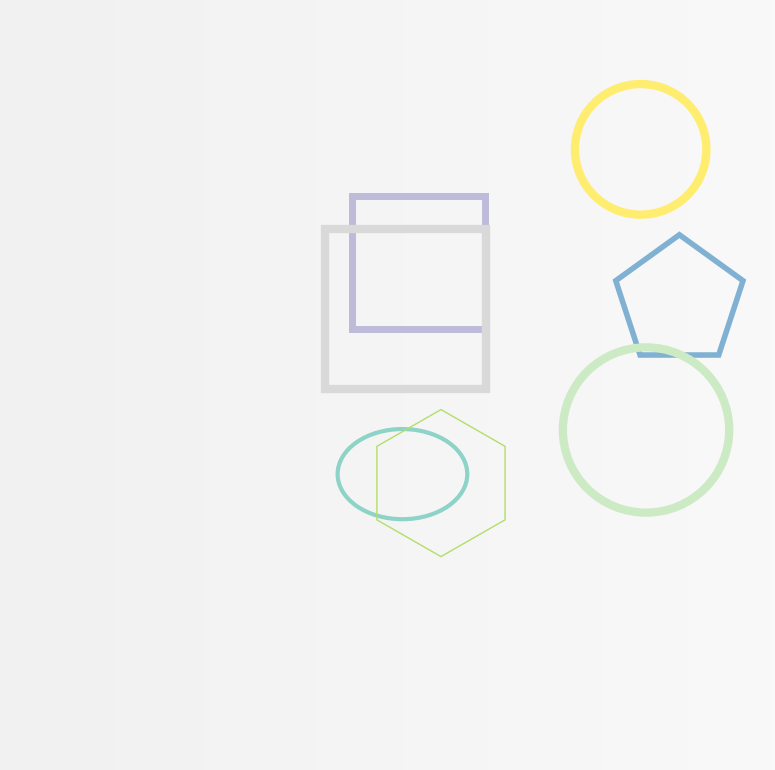[{"shape": "oval", "thickness": 1.5, "radius": 0.42, "center": [0.519, 0.384]}, {"shape": "square", "thickness": 2.5, "radius": 0.43, "center": [0.54, 0.659]}, {"shape": "pentagon", "thickness": 2, "radius": 0.43, "center": [0.877, 0.609]}, {"shape": "hexagon", "thickness": 0.5, "radius": 0.48, "center": [0.569, 0.373]}, {"shape": "square", "thickness": 3, "radius": 0.52, "center": [0.523, 0.599]}, {"shape": "circle", "thickness": 3, "radius": 0.54, "center": [0.834, 0.442]}, {"shape": "circle", "thickness": 3, "radius": 0.42, "center": [0.827, 0.806]}]